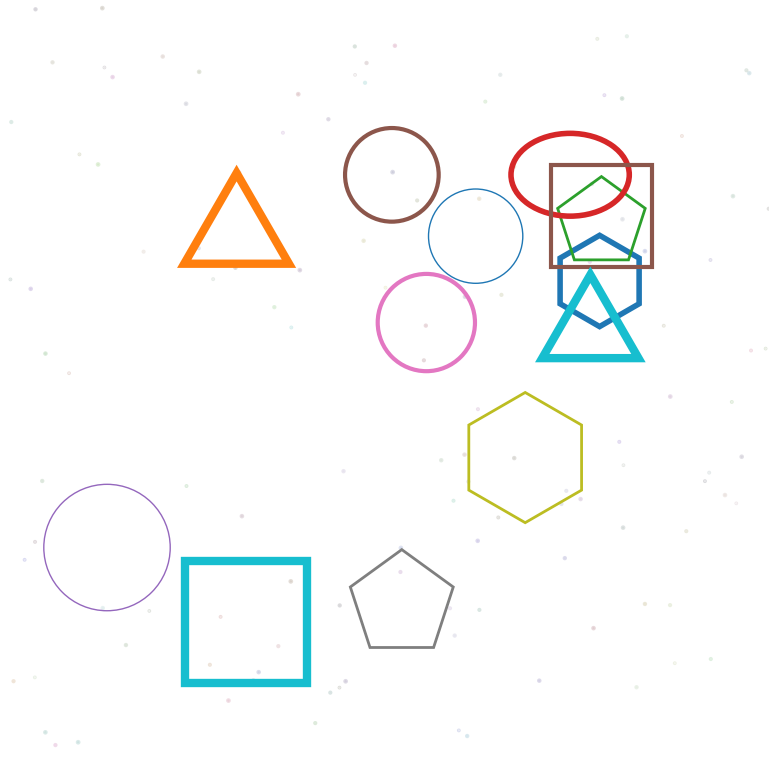[{"shape": "hexagon", "thickness": 2, "radius": 0.3, "center": [0.779, 0.635]}, {"shape": "circle", "thickness": 0.5, "radius": 0.31, "center": [0.618, 0.693]}, {"shape": "triangle", "thickness": 3, "radius": 0.39, "center": [0.307, 0.697]}, {"shape": "pentagon", "thickness": 1, "radius": 0.3, "center": [0.781, 0.711]}, {"shape": "oval", "thickness": 2, "radius": 0.38, "center": [0.74, 0.773]}, {"shape": "circle", "thickness": 0.5, "radius": 0.41, "center": [0.139, 0.289]}, {"shape": "circle", "thickness": 1.5, "radius": 0.3, "center": [0.509, 0.773]}, {"shape": "square", "thickness": 1.5, "radius": 0.33, "center": [0.781, 0.719]}, {"shape": "circle", "thickness": 1.5, "radius": 0.32, "center": [0.554, 0.581]}, {"shape": "pentagon", "thickness": 1, "radius": 0.35, "center": [0.522, 0.216]}, {"shape": "hexagon", "thickness": 1, "radius": 0.42, "center": [0.682, 0.406]}, {"shape": "triangle", "thickness": 3, "radius": 0.36, "center": [0.767, 0.571]}, {"shape": "square", "thickness": 3, "radius": 0.4, "center": [0.32, 0.192]}]